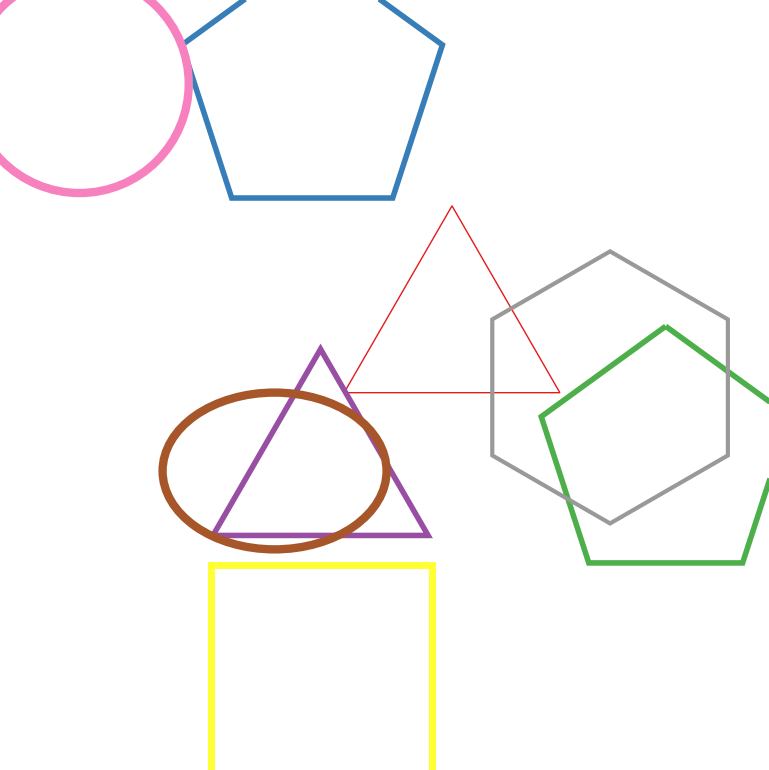[{"shape": "triangle", "thickness": 0.5, "radius": 0.81, "center": [0.587, 0.571]}, {"shape": "pentagon", "thickness": 2, "radius": 0.89, "center": [0.405, 0.887]}, {"shape": "pentagon", "thickness": 2, "radius": 0.85, "center": [0.865, 0.406]}, {"shape": "triangle", "thickness": 2, "radius": 0.81, "center": [0.416, 0.385]}, {"shape": "square", "thickness": 2.5, "radius": 0.72, "center": [0.417, 0.122]}, {"shape": "oval", "thickness": 3, "radius": 0.73, "center": [0.357, 0.388]}, {"shape": "circle", "thickness": 3, "radius": 0.71, "center": [0.103, 0.891]}, {"shape": "hexagon", "thickness": 1.5, "radius": 0.88, "center": [0.792, 0.497]}]